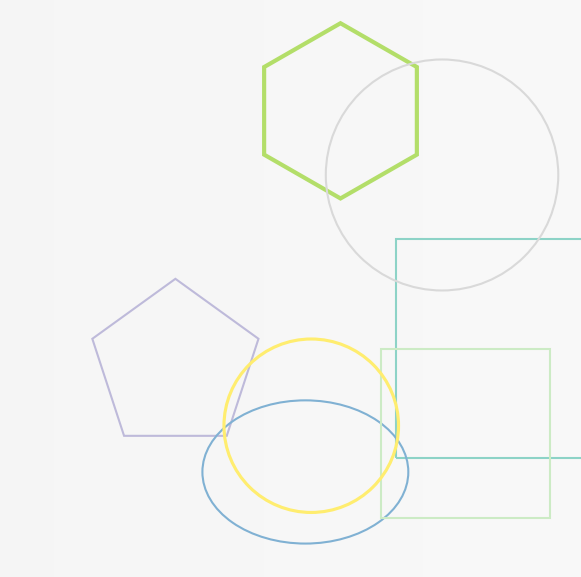[{"shape": "square", "thickness": 1, "radius": 0.95, "center": [0.872, 0.396]}, {"shape": "pentagon", "thickness": 1, "radius": 0.75, "center": [0.302, 0.366]}, {"shape": "oval", "thickness": 1, "radius": 0.89, "center": [0.525, 0.182]}, {"shape": "hexagon", "thickness": 2, "radius": 0.76, "center": [0.586, 0.807]}, {"shape": "circle", "thickness": 1, "radius": 1.0, "center": [0.76, 0.696]}, {"shape": "square", "thickness": 1, "radius": 0.73, "center": [0.801, 0.248]}, {"shape": "circle", "thickness": 1.5, "radius": 0.75, "center": [0.535, 0.262]}]